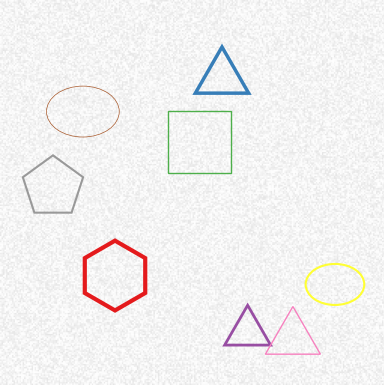[{"shape": "hexagon", "thickness": 3, "radius": 0.45, "center": [0.299, 0.284]}, {"shape": "triangle", "thickness": 2.5, "radius": 0.4, "center": [0.577, 0.798]}, {"shape": "square", "thickness": 1, "radius": 0.41, "center": [0.519, 0.632]}, {"shape": "triangle", "thickness": 2, "radius": 0.34, "center": [0.643, 0.138]}, {"shape": "oval", "thickness": 1.5, "radius": 0.38, "center": [0.87, 0.261]}, {"shape": "oval", "thickness": 0.5, "radius": 0.47, "center": [0.215, 0.71]}, {"shape": "triangle", "thickness": 1, "radius": 0.41, "center": [0.761, 0.121]}, {"shape": "pentagon", "thickness": 1.5, "radius": 0.41, "center": [0.138, 0.514]}]